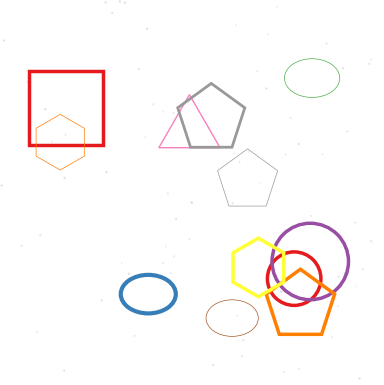[{"shape": "circle", "thickness": 2.5, "radius": 0.35, "center": [0.764, 0.276]}, {"shape": "square", "thickness": 2.5, "radius": 0.48, "center": [0.171, 0.719]}, {"shape": "oval", "thickness": 3, "radius": 0.36, "center": [0.385, 0.236]}, {"shape": "oval", "thickness": 0.5, "radius": 0.36, "center": [0.811, 0.797]}, {"shape": "circle", "thickness": 2.5, "radius": 0.5, "center": [0.806, 0.321]}, {"shape": "pentagon", "thickness": 2.5, "radius": 0.47, "center": [0.78, 0.207]}, {"shape": "hexagon", "thickness": 0.5, "radius": 0.36, "center": [0.156, 0.631]}, {"shape": "hexagon", "thickness": 2.5, "radius": 0.38, "center": [0.671, 0.305]}, {"shape": "oval", "thickness": 0.5, "radius": 0.34, "center": [0.603, 0.174]}, {"shape": "triangle", "thickness": 1, "radius": 0.46, "center": [0.492, 0.662]}, {"shape": "pentagon", "thickness": 2, "radius": 0.46, "center": [0.549, 0.692]}, {"shape": "pentagon", "thickness": 0.5, "radius": 0.41, "center": [0.643, 0.531]}]